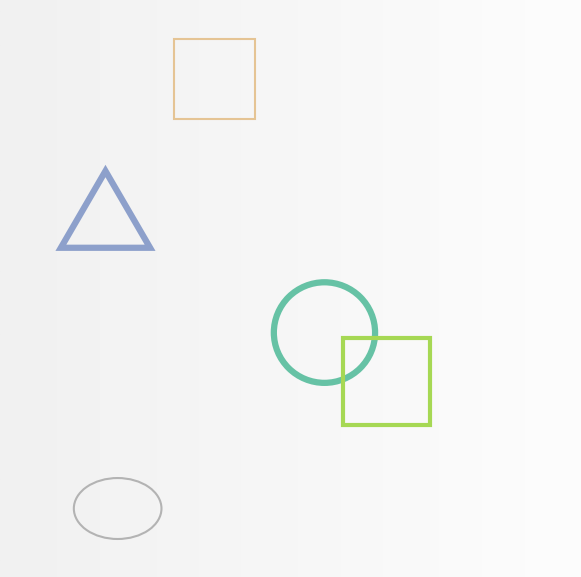[{"shape": "circle", "thickness": 3, "radius": 0.44, "center": [0.558, 0.423]}, {"shape": "triangle", "thickness": 3, "radius": 0.44, "center": [0.181, 0.614]}, {"shape": "square", "thickness": 2, "radius": 0.38, "center": [0.665, 0.338]}, {"shape": "square", "thickness": 1, "radius": 0.35, "center": [0.369, 0.863]}, {"shape": "oval", "thickness": 1, "radius": 0.38, "center": [0.202, 0.119]}]